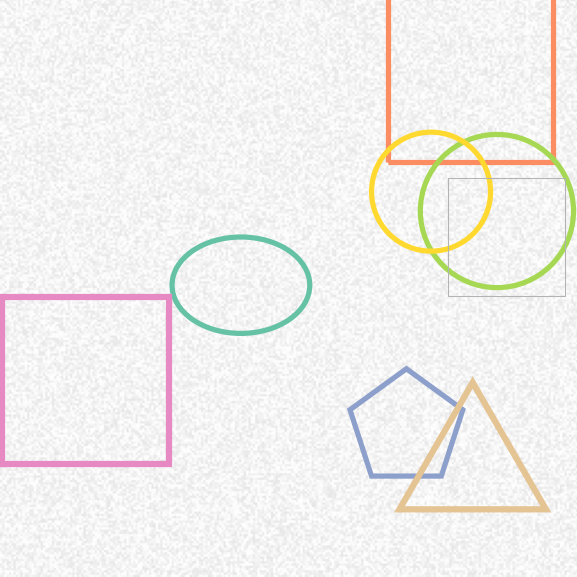[{"shape": "oval", "thickness": 2.5, "radius": 0.6, "center": [0.417, 0.505]}, {"shape": "square", "thickness": 2.5, "radius": 0.71, "center": [0.814, 0.862]}, {"shape": "pentagon", "thickness": 2.5, "radius": 0.51, "center": [0.704, 0.258]}, {"shape": "square", "thickness": 3, "radius": 0.72, "center": [0.149, 0.34]}, {"shape": "circle", "thickness": 2.5, "radius": 0.66, "center": [0.86, 0.634]}, {"shape": "circle", "thickness": 2.5, "radius": 0.52, "center": [0.746, 0.667]}, {"shape": "triangle", "thickness": 3, "radius": 0.73, "center": [0.818, 0.19]}, {"shape": "square", "thickness": 0.5, "radius": 0.51, "center": [0.878, 0.589]}]